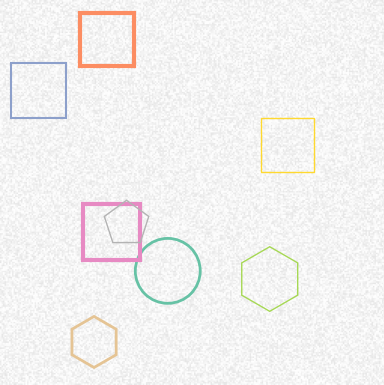[{"shape": "circle", "thickness": 2, "radius": 0.42, "center": [0.436, 0.296]}, {"shape": "square", "thickness": 3, "radius": 0.35, "center": [0.279, 0.898]}, {"shape": "square", "thickness": 1.5, "radius": 0.36, "center": [0.101, 0.766]}, {"shape": "square", "thickness": 3, "radius": 0.37, "center": [0.289, 0.397]}, {"shape": "hexagon", "thickness": 1, "radius": 0.42, "center": [0.701, 0.275]}, {"shape": "square", "thickness": 1, "radius": 0.35, "center": [0.747, 0.623]}, {"shape": "hexagon", "thickness": 2, "radius": 0.33, "center": [0.244, 0.112]}, {"shape": "pentagon", "thickness": 1, "radius": 0.3, "center": [0.329, 0.419]}]